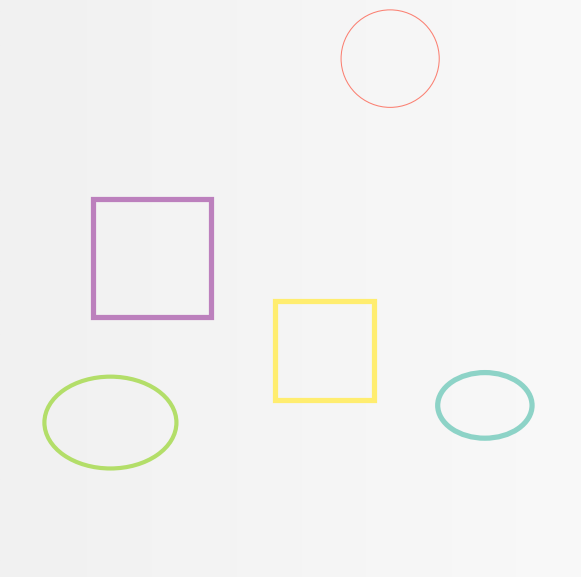[{"shape": "oval", "thickness": 2.5, "radius": 0.41, "center": [0.834, 0.297]}, {"shape": "circle", "thickness": 0.5, "radius": 0.42, "center": [0.671, 0.898]}, {"shape": "oval", "thickness": 2, "radius": 0.57, "center": [0.19, 0.267]}, {"shape": "square", "thickness": 2.5, "radius": 0.51, "center": [0.262, 0.553]}, {"shape": "square", "thickness": 2.5, "radius": 0.43, "center": [0.558, 0.392]}]